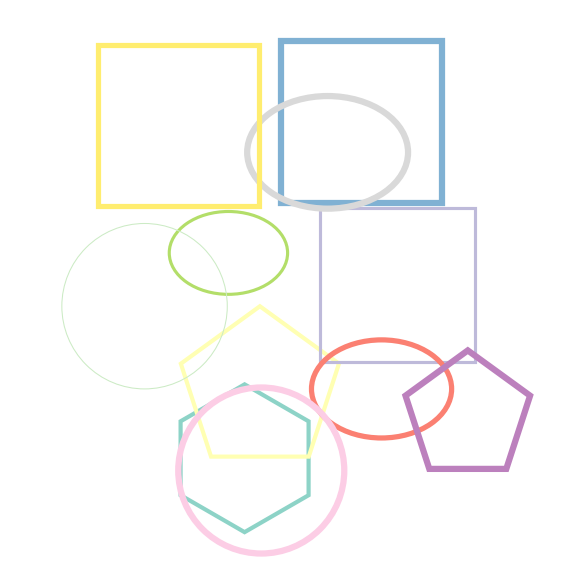[{"shape": "hexagon", "thickness": 2, "radius": 0.64, "center": [0.424, 0.206]}, {"shape": "pentagon", "thickness": 2, "radius": 0.72, "center": [0.45, 0.325]}, {"shape": "square", "thickness": 1.5, "radius": 0.67, "center": [0.688, 0.506]}, {"shape": "oval", "thickness": 2.5, "radius": 0.61, "center": [0.661, 0.326]}, {"shape": "square", "thickness": 3, "radius": 0.7, "center": [0.626, 0.788]}, {"shape": "oval", "thickness": 1.5, "radius": 0.51, "center": [0.396, 0.561]}, {"shape": "circle", "thickness": 3, "radius": 0.72, "center": [0.452, 0.184]}, {"shape": "oval", "thickness": 3, "radius": 0.7, "center": [0.567, 0.735]}, {"shape": "pentagon", "thickness": 3, "radius": 0.57, "center": [0.81, 0.279]}, {"shape": "circle", "thickness": 0.5, "radius": 0.72, "center": [0.25, 0.469]}, {"shape": "square", "thickness": 2.5, "radius": 0.7, "center": [0.309, 0.782]}]